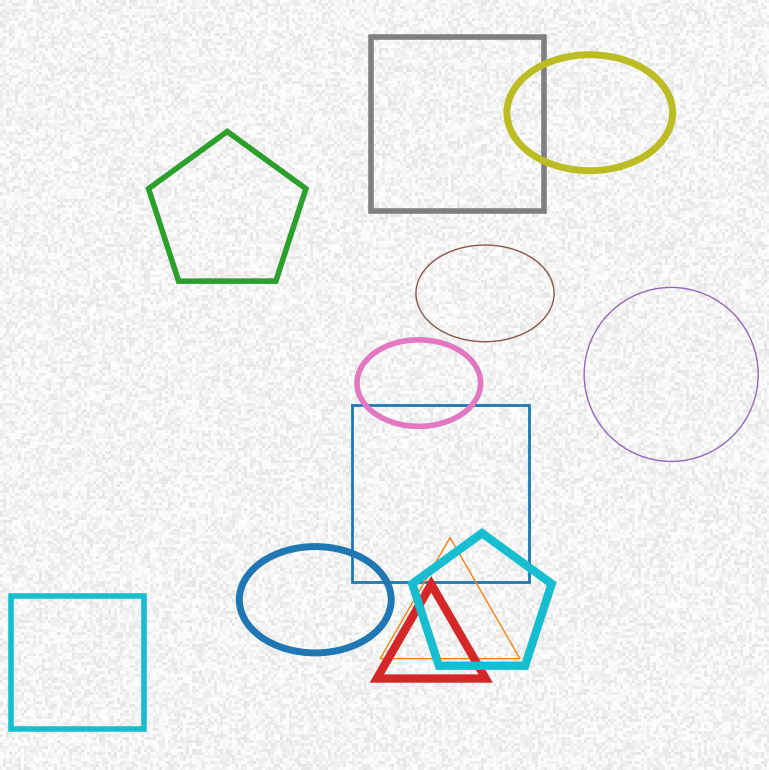[{"shape": "square", "thickness": 1, "radius": 0.57, "center": [0.572, 0.359]}, {"shape": "oval", "thickness": 2.5, "radius": 0.49, "center": [0.409, 0.221]}, {"shape": "triangle", "thickness": 0.5, "radius": 0.52, "center": [0.584, 0.197]}, {"shape": "pentagon", "thickness": 2, "radius": 0.54, "center": [0.295, 0.722]}, {"shape": "triangle", "thickness": 3, "radius": 0.41, "center": [0.56, 0.16]}, {"shape": "circle", "thickness": 0.5, "radius": 0.57, "center": [0.872, 0.514]}, {"shape": "oval", "thickness": 0.5, "radius": 0.45, "center": [0.63, 0.619]}, {"shape": "oval", "thickness": 2, "radius": 0.4, "center": [0.544, 0.502]}, {"shape": "square", "thickness": 2, "radius": 0.56, "center": [0.594, 0.839]}, {"shape": "oval", "thickness": 2.5, "radius": 0.54, "center": [0.766, 0.854]}, {"shape": "square", "thickness": 2, "radius": 0.43, "center": [0.101, 0.14]}, {"shape": "pentagon", "thickness": 3, "radius": 0.48, "center": [0.626, 0.212]}]